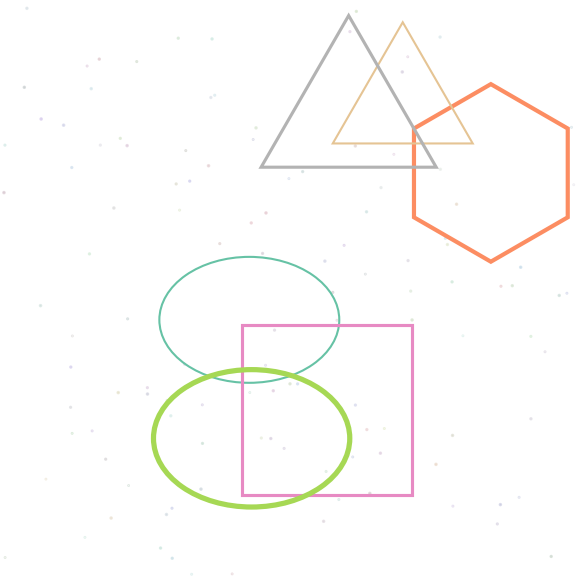[{"shape": "oval", "thickness": 1, "radius": 0.78, "center": [0.432, 0.445]}, {"shape": "hexagon", "thickness": 2, "radius": 0.77, "center": [0.85, 0.7]}, {"shape": "square", "thickness": 1.5, "radius": 0.73, "center": [0.566, 0.289]}, {"shape": "oval", "thickness": 2.5, "radius": 0.85, "center": [0.436, 0.24]}, {"shape": "triangle", "thickness": 1, "radius": 0.7, "center": [0.697, 0.821]}, {"shape": "triangle", "thickness": 1.5, "radius": 0.88, "center": [0.604, 0.797]}]